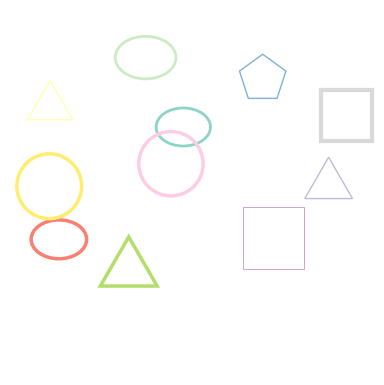[{"shape": "oval", "thickness": 2, "radius": 0.35, "center": [0.476, 0.67]}, {"shape": "triangle", "thickness": 1, "radius": 0.34, "center": [0.13, 0.723]}, {"shape": "triangle", "thickness": 1, "radius": 0.36, "center": [0.854, 0.52]}, {"shape": "oval", "thickness": 2.5, "radius": 0.36, "center": [0.153, 0.378]}, {"shape": "pentagon", "thickness": 1, "radius": 0.32, "center": [0.682, 0.796]}, {"shape": "triangle", "thickness": 2.5, "radius": 0.43, "center": [0.334, 0.3]}, {"shape": "circle", "thickness": 2.5, "radius": 0.42, "center": [0.444, 0.575]}, {"shape": "square", "thickness": 3, "radius": 0.33, "center": [0.9, 0.701]}, {"shape": "square", "thickness": 0.5, "radius": 0.4, "center": [0.71, 0.382]}, {"shape": "oval", "thickness": 2, "radius": 0.39, "center": [0.378, 0.85]}, {"shape": "circle", "thickness": 2.5, "radius": 0.42, "center": [0.128, 0.516]}]